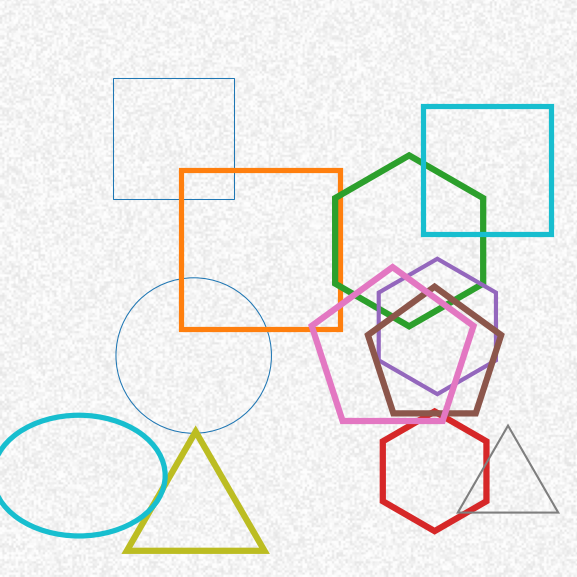[{"shape": "square", "thickness": 0.5, "radius": 0.53, "center": [0.3, 0.759]}, {"shape": "circle", "thickness": 0.5, "radius": 0.67, "center": [0.335, 0.383]}, {"shape": "square", "thickness": 2.5, "radius": 0.69, "center": [0.451, 0.567]}, {"shape": "hexagon", "thickness": 3, "radius": 0.74, "center": [0.708, 0.582]}, {"shape": "hexagon", "thickness": 3, "radius": 0.52, "center": [0.753, 0.183]}, {"shape": "hexagon", "thickness": 2, "radius": 0.59, "center": [0.757, 0.434]}, {"shape": "pentagon", "thickness": 3, "radius": 0.61, "center": [0.752, 0.381]}, {"shape": "pentagon", "thickness": 3, "radius": 0.74, "center": [0.68, 0.389]}, {"shape": "triangle", "thickness": 1, "radius": 0.5, "center": [0.88, 0.162]}, {"shape": "triangle", "thickness": 3, "radius": 0.69, "center": [0.339, 0.114]}, {"shape": "oval", "thickness": 2.5, "radius": 0.75, "center": [0.137, 0.176]}, {"shape": "square", "thickness": 2.5, "radius": 0.55, "center": [0.843, 0.705]}]